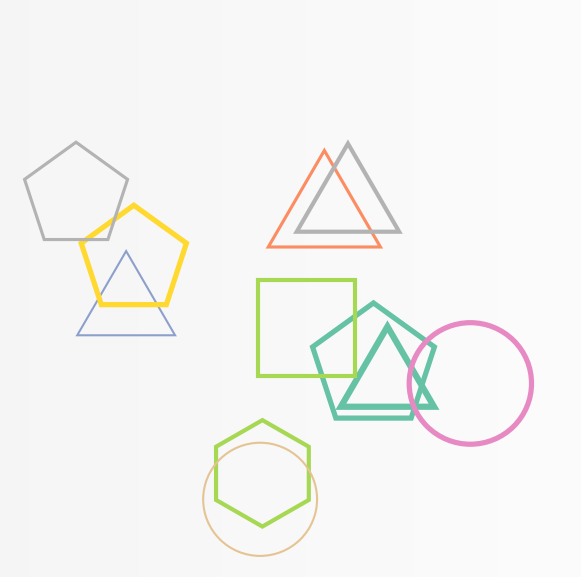[{"shape": "pentagon", "thickness": 2.5, "radius": 0.55, "center": [0.643, 0.364]}, {"shape": "triangle", "thickness": 3, "radius": 0.46, "center": [0.667, 0.341]}, {"shape": "triangle", "thickness": 1.5, "radius": 0.56, "center": [0.558, 0.627]}, {"shape": "triangle", "thickness": 1, "radius": 0.49, "center": [0.217, 0.467]}, {"shape": "circle", "thickness": 2.5, "radius": 0.53, "center": [0.809, 0.335]}, {"shape": "hexagon", "thickness": 2, "radius": 0.46, "center": [0.451, 0.18]}, {"shape": "square", "thickness": 2, "radius": 0.42, "center": [0.527, 0.432]}, {"shape": "pentagon", "thickness": 2.5, "radius": 0.48, "center": [0.23, 0.549]}, {"shape": "circle", "thickness": 1, "radius": 0.49, "center": [0.448, 0.135]}, {"shape": "pentagon", "thickness": 1.5, "radius": 0.47, "center": [0.131, 0.66]}, {"shape": "triangle", "thickness": 2, "radius": 0.51, "center": [0.599, 0.649]}]